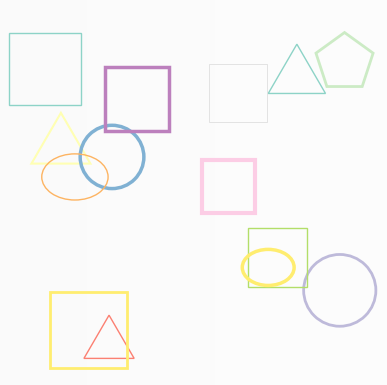[{"shape": "square", "thickness": 1, "radius": 0.47, "center": [0.117, 0.82]}, {"shape": "triangle", "thickness": 1, "radius": 0.43, "center": [0.766, 0.8]}, {"shape": "triangle", "thickness": 1.5, "radius": 0.44, "center": [0.157, 0.619]}, {"shape": "circle", "thickness": 2, "radius": 0.47, "center": [0.877, 0.246]}, {"shape": "triangle", "thickness": 1, "radius": 0.37, "center": [0.281, 0.107]}, {"shape": "circle", "thickness": 2.5, "radius": 0.41, "center": [0.289, 0.592]}, {"shape": "oval", "thickness": 1, "radius": 0.43, "center": [0.193, 0.54]}, {"shape": "square", "thickness": 1, "radius": 0.38, "center": [0.716, 0.332]}, {"shape": "square", "thickness": 3, "radius": 0.34, "center": [0.591, 0.515]}, {"shape": "square", "thickness": 0.5, "radius": 0.38, "center": [0.614, 0.759]}, {"shape": "square", "thickness": 2.5, "radius": 0.42, "center": [0.353, 0.744]}, {"shape": "pentagon", "thickness": 2, "radius": 0.39, "center": [0.889, 0.838]}, {"shape": "oval", "thickness": 2.5, "radius": 0.33, "center": [0.692, 0.305]}, {"shape": "square", "thickness": 2, "radius": 0.49, "center": [0.229, 0.143]}]